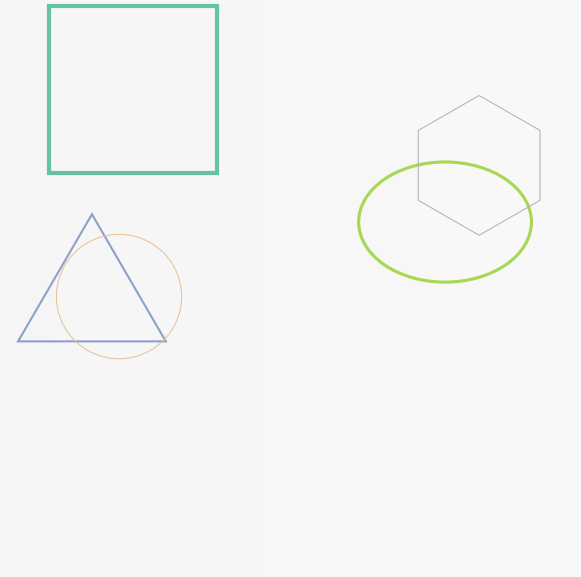[{"shape": "square", "thickness": 2, "radius": 0.73, "center": [0.229, 0.844]}, {"shape": "triangle", "thickness": 1, "radius": 0.73, "center": [0.158, 0.481]}, {"shape": "oval", "thickness": 1.5, "radius": 0.74, "center": [0.766, 0.615]}, {"shape": "circle", "thickness": 0.5, "radius": 0.54, "center": [0.205, 0.486]}, {"shape": "hexagon", "thickness": 0.5, "radius": 0.6, "center": [0.824, 0.713]}]